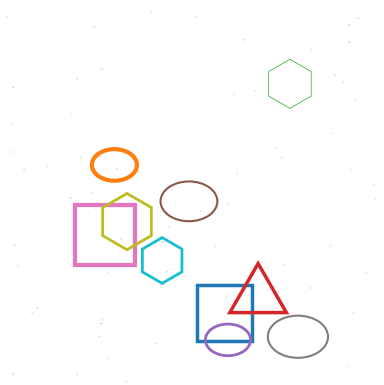[{"shape": "square", "thickness": 2.5, "radius": 0.36, "center": [0.584, 0.187]}, {"shape": "oval", "thickness": 3, "radius": 0.29, "center": [0.297, 0.572]}, {"shape": "hexagon", "thickness": 0.5, "radius": 0.32, "center": [0.753, 0.782]}, {"shape": "triangle", "thickness": 2.5, "radius": 0.42, "center": [0.67, 0.23]}, {"shape": "oval", "thickness": 2, "radius": 0.29, "center": [0.592, 0.117]}, {"shape": "oval", "thickness": 1.5, "radius": 0.37, "center": [0.491, 0.477]}, {"shape": "square", "thickness": 3, "radius": 0.39, "center": [0.271, 0.39]}, {"shape": "oval", "thickness": 1.5, "radius": 0.39, "center": [0.774, 0.125]}, {"shape": "hexagon", "thickness": 2, "radius": 0.37, "center": [0.33, 0.424]}, {"shape": "hexagon", "thickness": 2, "radius": 0.3, "center": [0.421, 0.323]}]